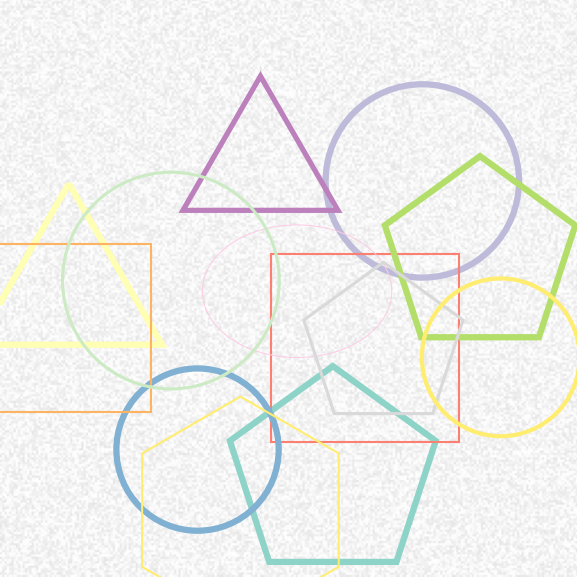[{"shape": "pentagon", "thickness": 3, "radius": 0.94, "center": [0.576, 0.178]}, {"shape": "triangle", "thickness": 3, "radius": 0.93, "center": [0.119, 0.495]}, {"shape": "circle", "thickness": 3, "radius": 0.84, "center": [0.731, 0.686]}, {"shape": "square", "thickness": 1, "radius": 0.81, "center": [0.633, 0.396]}, {"shape": "circle", "thickness": 3, "radius": 0.7, "center": [0.342, 0.221]}, {"shape": "square", "thickness": 1, "radius": 0.72, "center": [0.117, 0.431]}, {"shape": "pentagon", "thickness": 3, "radius": 0.87, "center": [0.831, 0.555]}, {"shape": "oval", "thickness": 0.5, "radius": 0.82, "center": [0.514, 0.495]}, {"shape": "pentagon", "thickness": 1.5, "radius": 0.72, "center": [0.664, 0.4]}, {"shape": "triangle", "thickness": 2.5, "radius": 0.77, "center": [0.451, 0.712]}, {"shape": "circle", "thickness": 1.5, "radius": 0.94, "center": [0.296, 0.513]}, {"shape": "hexagon", "thickness": 1, "radius": 0.98, "center": [0.416, 0.116]}, {"shape": "circle", "thickness": 2, "radius": 0.68, "center": [0.867, 0.38]}]